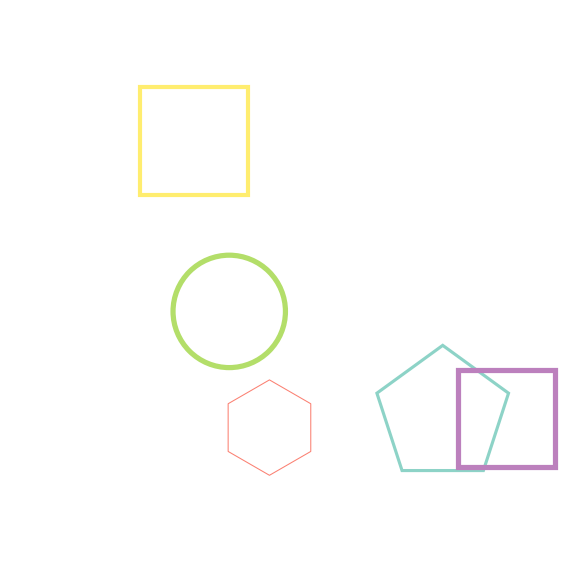[{"shape": "pentagon", "thickness": 1.5, "radius": 0.6, "center": [0.767, 0.281]}, {"shape": "hexagon", "thickness": 0.5, "radius": 0.41, "center": [0.467, 0.259]}, {"shape": "circle", "thickness": 2.5, "radius": 0.49, "center": [0.397, 0.46]}, {"shape": "square", "thickness": 2.5, "radius": 0.42, "center": [0.878, 0.275]}, {"shape": "square", "thickness": 2, "radius": 0.47, "center": [0.336, 0.754]}]